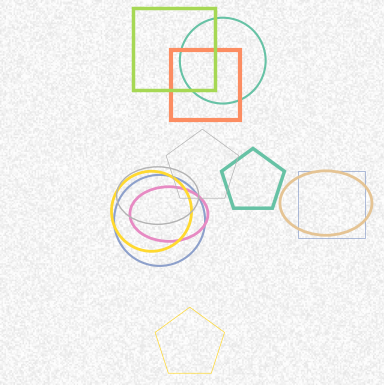[{"shape": "pentagon", "thickness": 2.5, "radius": 0.43, "center": [0.657, 0.529]}, {"shape": "circle", "thickness": 1.5, "radius": 0.56, "center": [0.579, 0.843]}, {"shape": "square", "thickness": 3, "radius": 0.45, "center": [0.533, 0.779]}, {"shape": "square", "thickness": 0.5, "radius": 0.44, "center": [0.862, 0.469]}, {"shape": "circle", "thickness": 1.5, "radius": 0.59, "center": [0.414, 0.428]}, {"shape": "oval", "thickness": 2, "radius": 0.51, "center": [0.439, 0.444]}, {"shape": "square", "thickness": 2.5, "radius": 0.53, "center": [0.452, 0.873]}, {"shape": "circle", "thickness": 2, "radius": 0.52, "center": [0.394, 0.451]}, {"shape": "pentagon", "thickness": 0.5, "radius": 0.47, "center": [0.493, 0.107]}, {"shape": "oval", "thickness": 2, "radius": 0.6, "center": [0.847, 0.473]}, {"shape": "pentagon", "thickness": 0.5, "radius": 0.5, "center": [0.526, 0.565]}, {"shape": "oval", "thickness": 1, "radius": 0.53, "center": [0.41, 0.492]}]